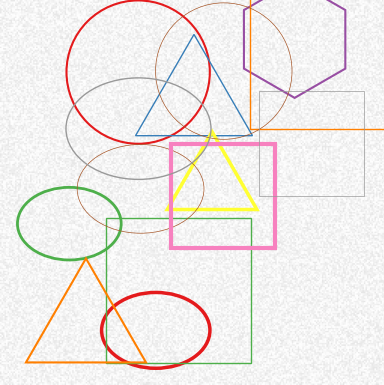[{"shape": "oval", "thickness": 2.5, "radius": 0.7, "center": [0.405, 0.142]}, {"shape": "circle", "thickness": 1.5, "radius": 0.93, "center": [0.359, 0.813]}, {"shape": "triangle", "thickness": 1, "radius": 0.88, "center": [0.504, 0.735]}, {"shape": "square", "thickness": 1, "radius": 0.94, "center": [0.463, 0.246]}, {"shape": "oval", "thickness": 2, "radius": 0.67, "center": [0.18, 0.419]}, {"shape": "hexagon", "thickness": 1.5, "radius": 0.76, "center": [0.765, 0.898]}, {"shape": "triangle", "thickness": 1.5, "radius": 0.9, "center": [0.223, 0.149]}, {"shape": "square", "thickness": 1, "radius": 0.97, "center": [0.843, 0.858]}, {"shape": "triangle", "thickness": 2.5, "radius": 0.67, "center": [0.551, 0.523]}, {"shape": "circle", "thickness": 0.5, "radius": 0.89, "center": [0.581, 0.815]}, {"shape": "oval", "thickness": 0.5, "radius": 0.82, "center": [0.365, 0.509]}, {"shape": "square", "thickness": 3, "radius": 0.68, "center": [0.58, 0.491]}, {"shape": "oval", "thickness": 1, "radius": 0.94, "center": [0.36, 0.666]}, {"shape": "square", "thickness": 0.5, "radius": 0.68, "center": [0.809, 0.627]}]